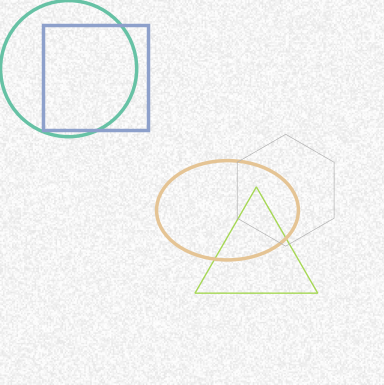[{"shape": "circle", "thickness": 2.5, "radius": 0.88, "center": [0.178, 0.822]}, {"shape": "square", "thickness": 2.5, "radius": 0.68, "center": [0.248, 0.799]}, {"shape": "triangle", "thickness": 1, "radius": 0.92, "center": [0.666, 0.331]}, {"shape": "oval", "thickness": 2.5, "radius": 0.92, "center": [0.591, 0.454]}, {"shape": "hexagon", "thickness": 0.5, "radius": 0.73, "center": [0.742, 0.506]}]